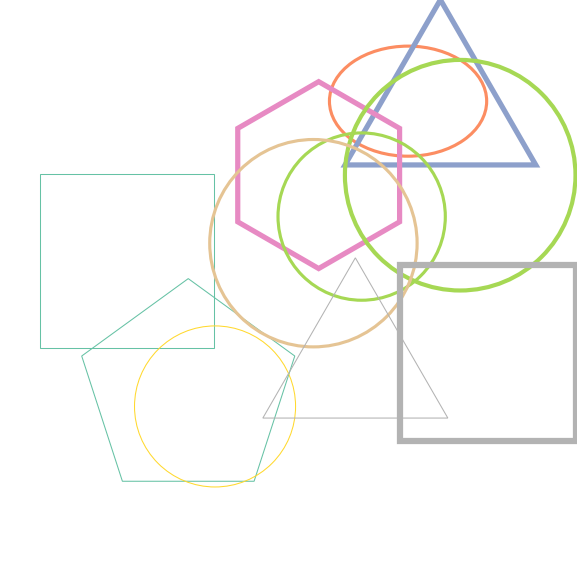[{"shape": "pentagon", "thickness": 0.5, "radius": 0.97, "center": [0.326, 0.323]}, {"shape": "square", "thickness": 0.5, "radius": 0.76, "center": [0.22, 0.547]}, {"shape": "oval", "thickness": 1.5, "radius": 0.68, "center": [0.707, 0.824]}, {"shape": "triangle", "thickness": 2.5, "radius": 0.95, "center": [0.763, 0.809]}, {"shape": "hexagon", "thickness": 2.5, "radius": 0.81, "center": [0.552, 0.696]}, {"shape": "circle", "thickness": 1.5, "radius": 0.72, "center": [0.626, 0.624]}, {"shape": "circle", "thickness": 2, "radius": 1.0, "center": [0.797, 0.696]}, {"shape": "circle", "thickness": 0.5, "radius": 0.7, "center": [0.372, 0.295]}, {"shape": "circle", "thickness": 1.5, "radius": 0.9, "center": [0.543, 0.578]}, {"shape": "square", "thickness": 3, "radius": 0.76, "center": [0.845, 0.388]}, {"shape": "triangle", "thickness": 0.5, "radius": 0.92, "center": [0.615, 0.368]}]